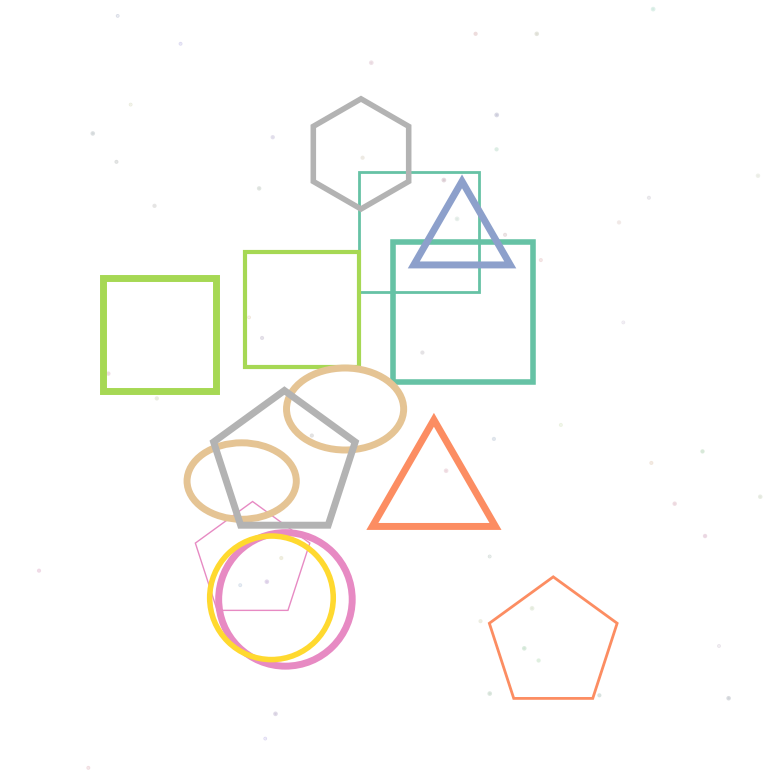[{"shape": "square", "thickness": 2, "radius": 0.45, "center": [0.601, 0.594]}, {"shape": "square", "thickness": 1, "radius": 0.39, "center": [0.544, 0.699]}, {"shape": "triangle", "thickness": 2.5, "radius": 0.46, "center": [0.564, 0.362]}, {"shape": "pentagon", "thickness": 1, "radius": 0.44, "center": [0.718, 0.164]}, {"shape": "triangle", "thickness": 2.5, "radius": 0.36, "center": [0.6, 0.692]}, {"shape": "circle", "thickness": 2.5, "radius": 0.43, "center": [0.371, 0.222]}, {"shape": "pentagon", "thickness": 0.5, "radius": 0.39, "center": [0.328, 0.271]}, {"shape": "square", "thickness": 2.5, "radius": 0.37, "center": [0.207, 0.565]}, {"shape": "square", "thickness": 1.5, "radius": 0.37, "center": [0.392, 0.598]}, {"shape": "circle", "thickness": 2, "radius": 0.4, "center": [0.353, 0.224]}, {"shape": "oval", "thickness": 2.5, "radius": 0.35, "center": [0.314, 0.375]}, {"shape": "oval", "thickness": 2.5, "radius": 0.38, "center": [0.448, 0.469]}, {"shape": "pentagon", "thickness": 2.5, "radius": 0.48, "center": [0.369, 0.396]}, {"shape": "hexagon", "thickness": 2, "radius": 0.36, "center": [0.469, 0.8]}]